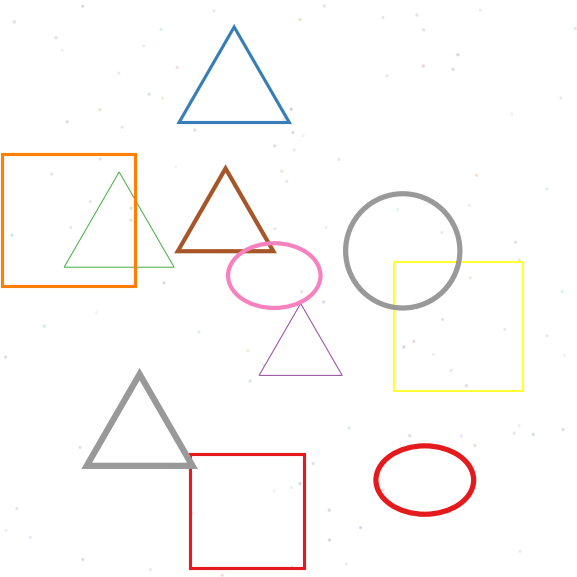[{"shape": "oval", "thickness": 2.5, "radius": 0.42, "center": [0.736, 0.168]}, {"shape": "square", "thickness": 1.5, "radius": 0.49, "center": [0.428, 0.114]}, {"shape": "triangle", "thickness": 1.5, "radius": 0.55, "center": [0.405, 0.842]}, {"shape": "triangle", "thickness": 0.5, "radius": 0.55, "center": [0.206, 0.591]}, {"shape": "triangle", "thickness": 0.5, "radius": 0.42, "center": [0.521, 0.391]}, {"shape": "square", "thickness": 1.5, "radius": 0.57, "center": [0.119, 0.618]}, {"shape": "square", "thickness": 1, "radius": 0.56, "center": [0.794, 0.433]}, {"shape": "triangle", "thickness": 2, "radius": 0.48, "center": [0.391, 0.612]}, {"shape": "oval", "thickness": 2, "radius": 0.4, "center": [0.475, 0.522]}, {"shape": "circle", "thickness": 2.5, "radius": 0.49, "center": [0.697, 0.565]}, {"shape": "triangle", "thickness": 3, "radius": 0.53, "center": [0.242, 0.245]}]